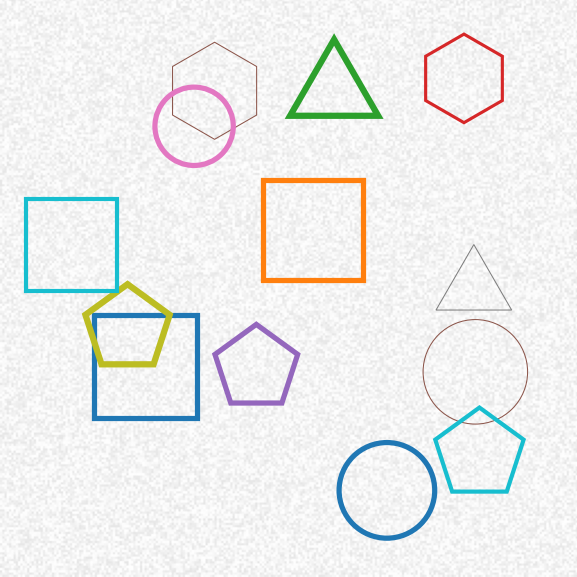[{"shape": "circle", "thickness": 2.5, "radius": 0.41, "center": [0.67, 0.15]}, {"shape": "square", "thickness": 2.5, "radius": 0.45, "center": [0.252, 0.365]}, {"shape": "square", "thickness": 2.5, "radius": 0.43, "center": [0.541, 0.601]}, {"shape": "triangle", "thickness": 3, "radius": 0.44, "center": [0.579, 0.843]}, {"shape": "hexagon", "thickness": 1.5, "radius": 0.38, "center": [0.803, 0.863]}, {"shape": "pentagon", "thickness": 2.5, "radius": 0.38, "center": [0.444, 0.362]}, {"shape": "circle", "thickness": 0.5, "radius": 0.45, "center": [0.823, 0.355]}, {"shape": "hexagon", "thickness": 0.5, "radius": 0.42, "center": [0.372, 0.842]}, {"shape": "circle", "thickness": 2.5, "radius": 0.34, "center": [0.336, 0.78]}, {"shape": "triangle", "thickness": 0.5, "radius": 0.38, "center": [0.82, 0.5]}, {"shape": "pentagon", "thickness": 3, "radius": 0.38, "center": [0.221, 0.43]}, {"shape": "pentagon", "thickness": 2, "radius": 0.4, "center": [0.83, 0.213]}, {"shape": "square", "thickness": 2, "radius": 0.4, "center": [0.124, 0.575]}]